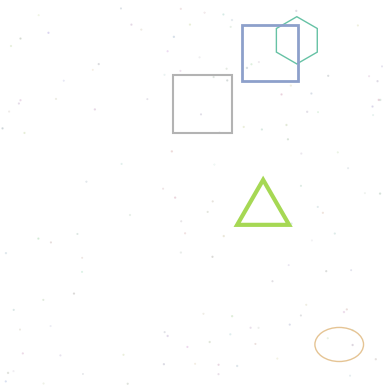[{"shape": "hexagon", "thickness": 1, "radius": 0.31, "center": [0.771, 0.895]}, {"shape": "square", "thickness": 2, "radius": 0.36, "center": [0.701, 0.863]}, {"shape": "triangle", "thickness": 3, "radius": 0.39, "center": [0.684, 0.455]}, {"shape": "oval", "thickness": 1, "radius": 0.32, "center": [0.881, 0.105]}, {"shape": "square", "thickness": 1.5, "radius": 0.38, "center": [0.526, 0.729]}]